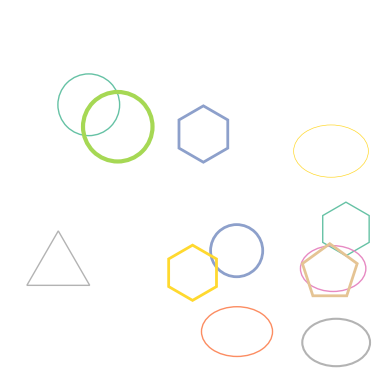[{"shape": "circle", "thickness": 1, "radius": 0.4, "center": [0.231, 0.728]}, {"shape": "hexagon", "thickness": 1, "radius": 0.35, "center": [0.899, 0.405]}, {"shape": "oval", "thickness": 1, "radius": 0.46, "center": [0.616, 0.139]}, {"shape": "hexagon", "thickness": 2, "radius": 0.37, "center": [0.528, 0.652]}, {"shape": "circle", "thickness": 2, "radius": 0.34, "center": [0.615, 0.349]}, {"shape": "oval", "thickness": 1, "radius": 0.42, "center": [0.865, 0.302]}, {"shape": "circle", "thickness": 3, "radius": 0.45, "center": [0.306, 0.671]}, {"shape": "hexagon", "thickness": 2, "radius": 0.36, "center": [0.5, 0.292]}, {"shape": "oval", "thickness": 0.5, "radius": 0.49, "center": [0.86, 0.608]}, {"shape": "pentagon", "thickness": 2, "radius": 0.37, "center": [0.857, 0.292]}, {"shape": "triangle", "thickness": 1, "radius": 0.47, "center": [0.151, 0.306]}, {"shape": "oval", "thickness": 1.5, "radius": 0.44, "center": [0.873, 0.11]}]